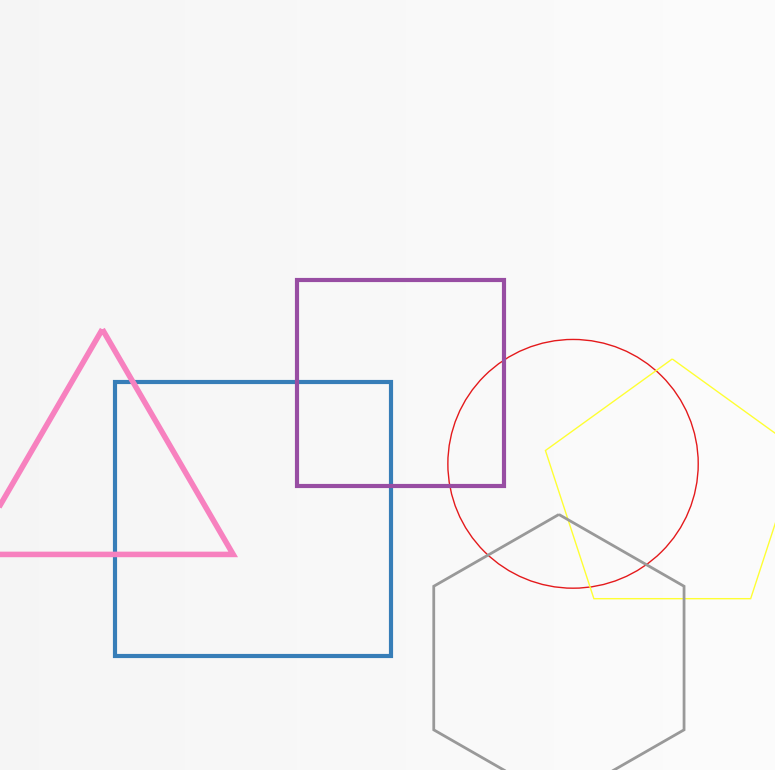[{"shape": "circle", "thickness": 0.5, "radius": 0.81, "center": [0.739, 0.398]}, {"shape": "square", "thickness": 1.5, "radius": 0.89, "center": [0.326, 0.326]}, {"shape": "square", "thickness": 1.5, "radius": 0.67, "center": [0.517, 0.502]}, {"shape": "pentagon", "thickness": 0.5, "radius": 0.86, "center": [0.867, 0.362]}, {"shape": "triangle", "thickness": 2, "radius": 0.97, "center": [0.132, 0.377]}, {"shape": "hexagon", "thickness": 1, "radius": 0.93, "center": [0.721, 0.145]}]